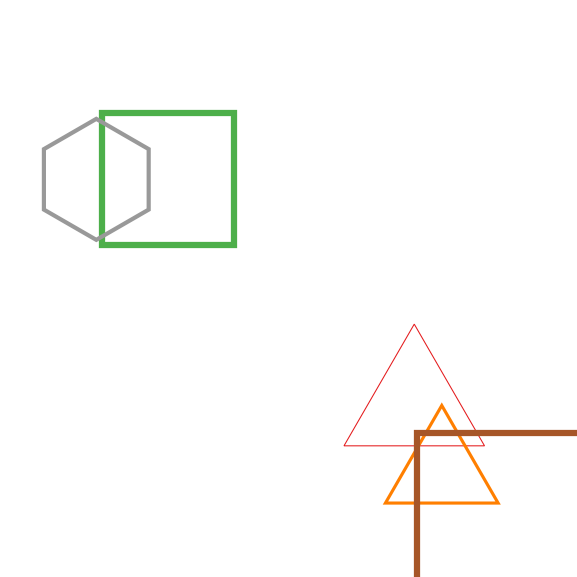[{"shape": "triangle", "thickness": 0.5, "radius": 0.7, "center": [0.717, 0.297]}, {"shape": "square", "thickness": 3, "radius": 0.57, "center": [0.29, 0.69]}, {"shape": "triangle", "thickness": 1.5, "radius": 0.56, "center": [0.765, 0.184]}, {"shape": "square", "thickness": 3, "radius": 0.72, "center": [0.865, 0.106]}, {"shape": "hexagon", "thickness": 2, "radius": 0.52, "center": [0.167, 0.689]}]